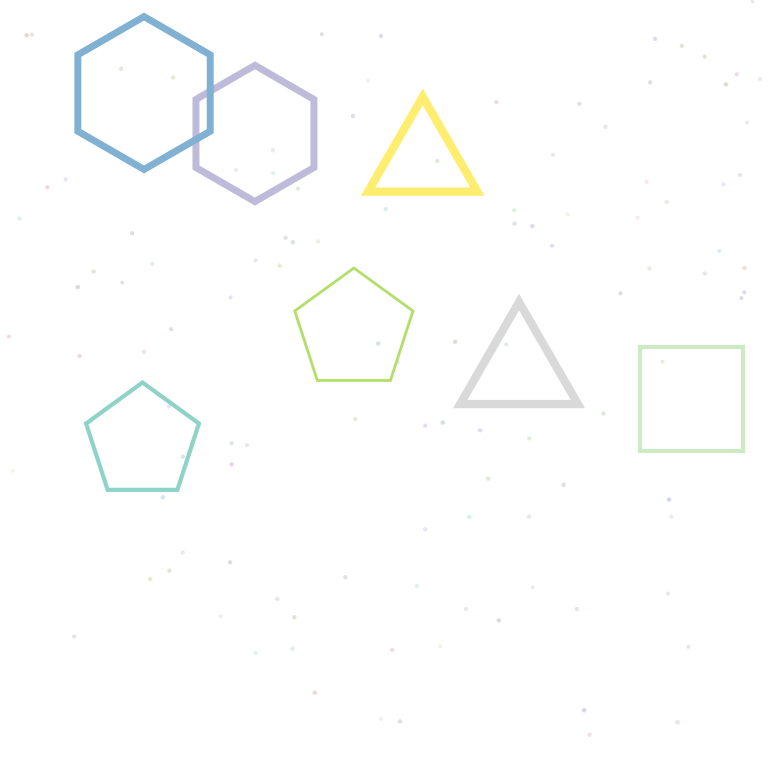[{"shape": "pentagon", "thickness": 1.5, "radius": 0.39, "center": [0.185, 0.426]}, {"shape": "hexagon", "thickness": 2.5, "radius": 0.44, "center": [0.331, 0.827]}, {"shape": "hexagon", "thickness": 2.5, "radius": 0.5, "center": [0.187, 0.879]}, {"shape": "pentagon", "thickness": 1, "radius": 0.4, "center": [0.46, 0.571]}, {"shape": "triangle", "thickness": 3, "radius": 0.44, "center": [0.674, 0.519]}, {"shape": "square", "thickness": 1.5, "radius": 0.34, "center": [0.898, 0.482]}, {"shape": "triangle", "thickness": 3, "radius": 0.41, "center": [0.549, 0.792]}]